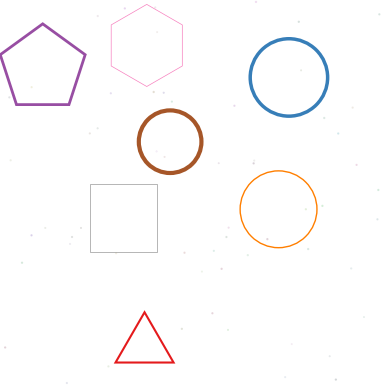[{"shape": "triangle", "thickness": 1.5, "radius": 0.44, "center": [0.375, 0.102]}, {"shape": "circle", "thickness": 2.5, "radius": 0.5, "center": [0.75, 0.799]}, {"shape": "pentagon", "thickness": 2, "radius": 0.58, "center": [0.111, 0.822]}, {"shape": "circle", "thickness": 1, "radius": 0.5, "center": [0.723, 0.456]}, {"shape": "circle", "thickness": 3, "radius": 0.41, "center": [0.442, 0.632]}, {"shape": "hexagon", "thickness": 0.5, "radius": 0.53, "center": [0.381, 0.882]}, {"shape": "square", "thickness": 0.5, "radius": 0.44, "center": [0.321, 0.433]}]